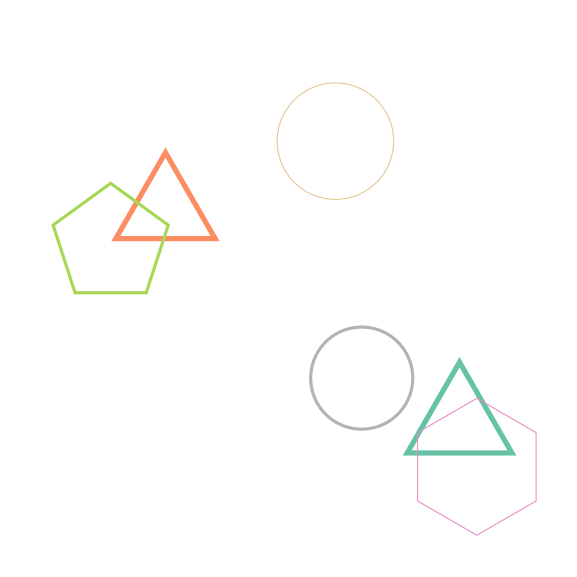[{"shape": "triangle", "thickness": 2.5, "radius": 0.52, "center": [0.796, 0.267]}, {"shape": "triangle", "thickness": 2.5, "radius": 0.5, "center": [0.287, 0.636]}, {"shape": "hexagon", "thickness": 0.5, "radius": 0.59, "center": [0.826, 0.191]}, {"shape": "pentagon", "thickness": 1.5, "radius": 0.52, "center": [0.192, 0.577]}, {"shape": "circle", "thickness": 0.5, "radius": 0.5, "center": [0.581, 0.755]}, {"shape": "circle", "thickness": 1.5, "radius": 0.44, "center": [0.626, 0.344]}]